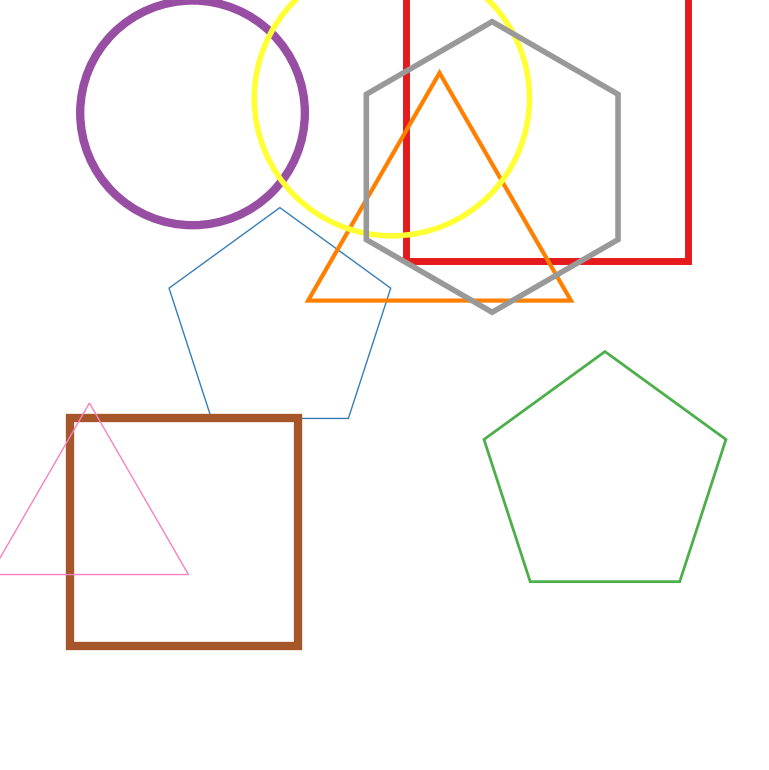[{"shape": "square", "thickness": 2.5, "radius": 0.91, "center": [0.71, 0.844]}, {"shape": "pentagon", "thickness": 0.5, "radius": 0.76, "center": [0.363, 0.579]}, {"shape": "pentagon", "thickness": 1, "radius": 0.83, "center": [0.786, 0.378]}, {"shape": "circle", "thickness": 3, "radius": 0.73, "center": [0.25, 0.853]}, {"shape": "triangle", "thickness": 1.5, "radius": 0.99, "center": [0.571, 0.708]}, {"shape": "circle", "thickness": 2, "radius": 0.89, "center": [0.509, 0.872]}, {"shape": "square", "thickness": 3, "radius": 0.74, "center": [0.239, 0.309]}, {"shape": "triangle", "thickness": 0.5, "radius": 0.74, "center": [0.116, 0.328]}, {"shape": "hexagon", "thickness": 2, "radius": 0.94, "center": [0.639, 0.783]}]